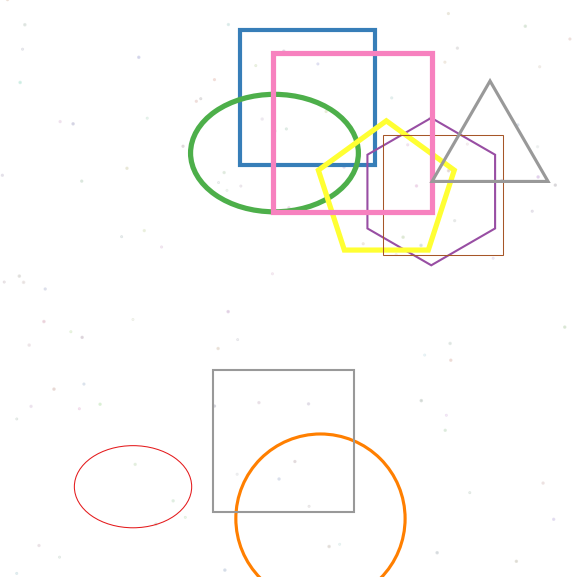[{"shape": "oval", "thickness": 0.5, "radius": 0.51, "center": [0.23, 0.156]}, {"shape": "square", "thickness": 2, "radius": 0.59, "center": [0.533, 0.83]}, {"shape": "oval", "thickness": 2.5, "radius": 0.73, "center": [0.475, 0.734]}, {"shape": "hexagon", "thickness": 1, "radius": 0.64, "center": [0.747, 0.667]}, {"shape": "circle", "thickness": 1.5, "radius": 0.73, "center": [0.555, 0.101]}, {"shape": "pentagon", "thickness": 2.5, "radius": 0.62, "center": [0.669, 0.666]}, {"shape": "square", "thickness": 0.5, "radius": 0.52, "center": [0.767, 0.662]}, {"shape": "square", "thickness": 2.5, "radius": 0.69, "center": [0.61, 0.77]}, {"shape": "square", "thickness": 1, "radius": 0.61, "center": [0.491, 0.235]}, {"shape": "triangle", "thickness": 1.5, "radius": 0.58, "center": [0.849, 0.743]}]